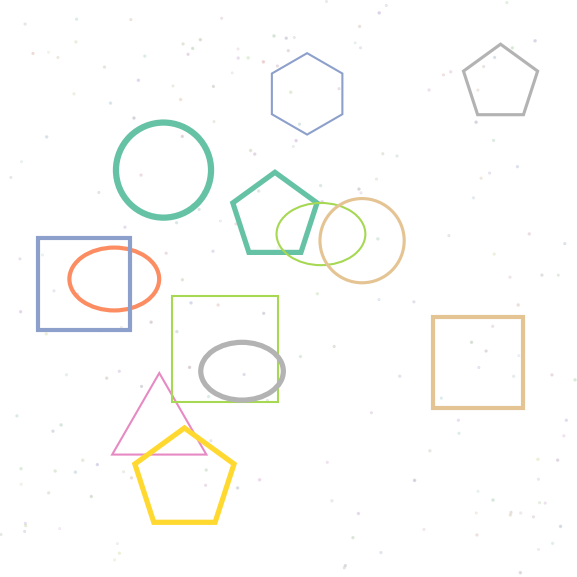[{"shape": "pentagon", "thickness": 2.5, "radius": 0.38, "center": [0.476, 0.624]}, {"shape": "circle", "thickness": 3, "radius": 0.41, "center": [0.283, 0.705]}, {"shape": "oval", "thickness": 2, "radius": 0.39, "center": [0.198, 0.516]}, {"shape": "square", "thickness": 2, "radius": 0.4, "center": [0.145, 0.508]}, {"shape": "hexagon", "thickness": 1, "radius": 0.35, "center": [0.532, 0.837]}, {"shape": "triangle", "thickness": 1, "radius": 0.47, "center": [0.276, 0.259]}, {"shape": "square", "thickness": 1, "radius": 0.46, "center": [0.389, 0.395]}, {"shape": "oval", "thickness": 1, "radius": 0.38, "center": [0.556, 0.594]}, {"shape": "pentagon", "thickness": 2.5, "radius": 0.45, "center": [0.319, 0.168]}, {"shape": "square", "thickness": 2, "radius": 0.39, "center": [0.828, 0.372]}, {"shape": "circle", "thickness": 1.5, "radius": 0.36, "center": [0.627, 0.582]}, {"shape": "pentagon", "thickness": 1.5, "radius": 0.34, "center": [0.867, 0.855]}, {"shape": "oval", "thickness": 2.5, "radius": 0.36, "center": [0.419, 0.356]}]